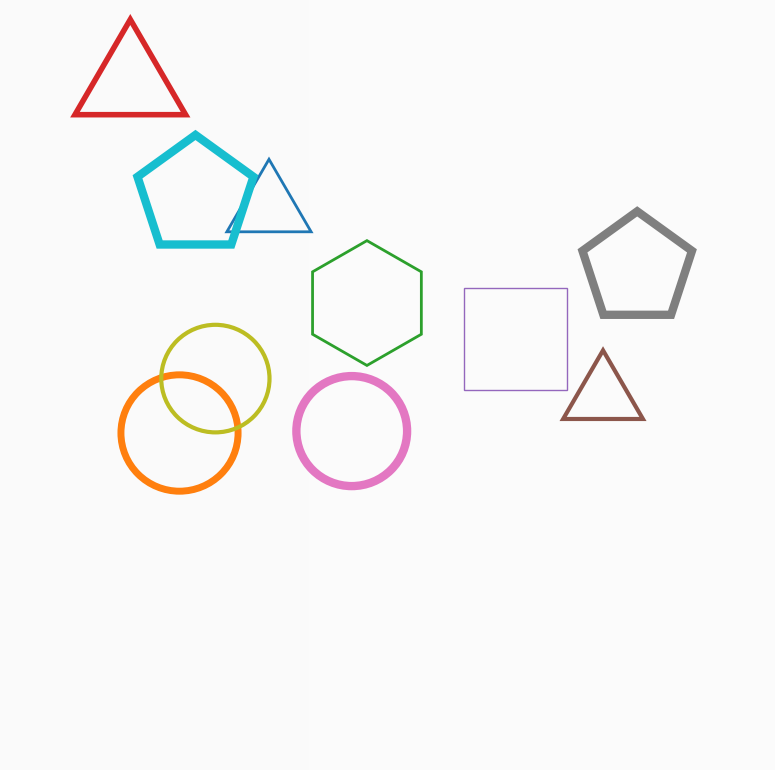[{"shape": "triangle", "thickness": 1, "radius": 0.31, "center": [0.347, 0.73]}, {"shape": "circle", "thickness": 2.5, "radius": 0.38, "center": [0.232, 0.438]}, {"shape": "hexagon", "thickness": 1, "radius": 0.41, "center": [0.473, 0.606]}, {"shape": "triangle", "thickness": 2, "radius": 0.41, "center": [0.168, 0.892]}, {"shape": "square", "thickness": 0.5, "radius": 0.33, "center": [0.665, 0.56]}, {"shape": "triangle", "thickness": 1.5, "radius": 0.3, "center": [0.778, 0.486]}, {"shape": "circle", "thickness": 3, "radius": 0.36, "center": [0.454, 0.44]}, {"shape": "pentagon", "thickness": 3, "radius": 0.37, "center": [0.822, 0.651]}, {"shape": "circle", "thickness": 1.5, "radius": 0.35, "center": [0.278, 0.508]}, {"shape": "pentagon", "thickness": 3, "radius": 0.39, "center": [0.252, 0.746]}]